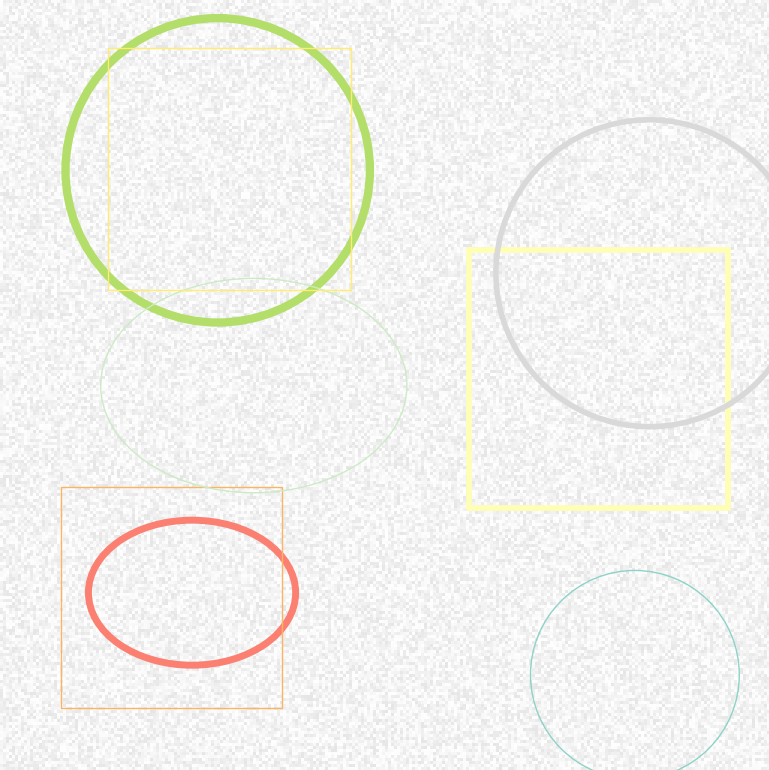[{"shape": "circle", "thickness": 0.5, "radius": 0.68, "center": [0.825, 0.124]}, {"shape": "square", "thickness": 2, "radius": 0.84, "center": [0.777, 0.508]}, {"shape": "oval", "thickness": 2.5, "radius": 0.67, "center": [0.249, 0.23]}, {"shape": "square", "thickness": 0.5, "radius": 0.72, "center": [0.223, 0.224]}, {"shape": "circle", "thickness": 3, "radius": 0.99, "center": [0.283, 0.779]}, {"shape": "circle", "thickness": 2, "radius": 1.0, "center": [0.843, 0.645]}, {"shape": "oval", "thickness": 0.5, "radius": 0.99, "center": [0.33, 0.499]}, {"shape": "square", "thickness": 0.5, "radius": 0.79, "center": [0.298, 0.781]}]